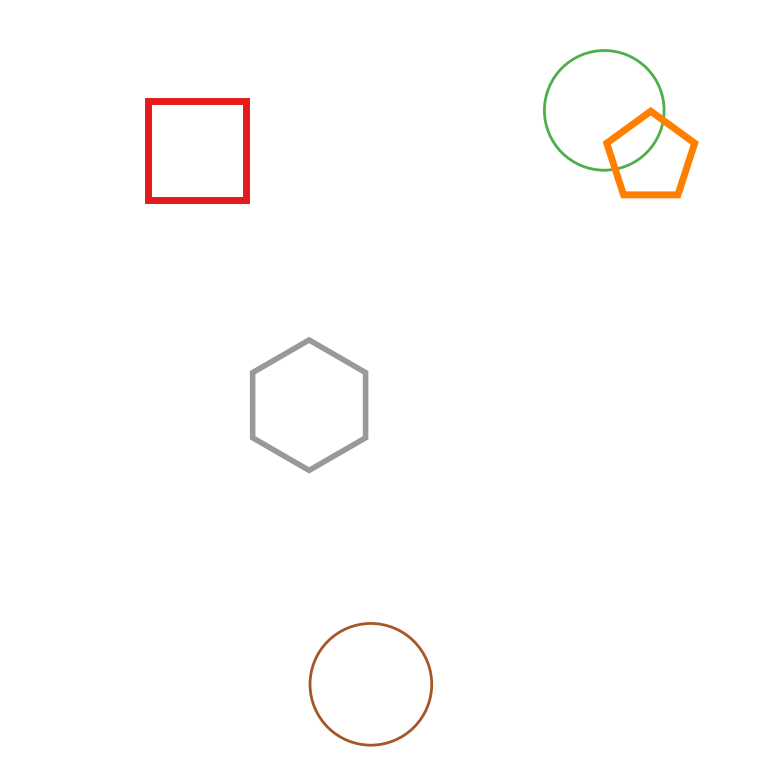[{"shape": "square", "thickness": 2.5, "radius": 0.32, "center": [0.256, 0.804]}, {"shape": "circle", "thickness": 1, "radius": 0.39, "center": [0.785, 0.857]}, {"shape": "pentagon", "thickness": 2.5, "radius": 0.3, "center": [0.845, 0.796]}, {"shape": "circle", "thickness": 1, "radius": 0.4, "center": [0.482, 0.111]}, {"shape": "hexagon", "thickness": 2, "radius": 0.42, "center": [0.401, 0.474]}]